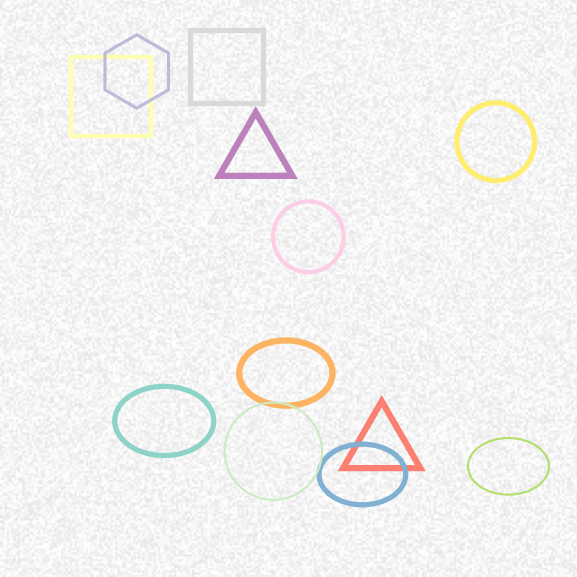[{"shape": "oval", "thickness": 2.5, "radius": 0.43, "center": [0.284, 0.27]}, {"shape": "square", "thickness": 2, "radius": 0.34, "center": [0.192, 0.832]}, {"shape": "hexagon", "thickness": 1.5, "radius": 0.32, "center": [0.237, 0.875]}, {"shape": "triangle", "thickness": 3, "radius": 0.39, "center": [0.661, 0.227]}, {"shape": "oval", "thickness": 2.5, "radius": 0.38, "center": [0.627, 0.178]}, {"shape": "oval", "thickness": 3, "radius": 0.4, "center": [0.495, 0.353]}, {"shape": "oval", "thickness": 1, "radius": 0.35, "center": [0.88, 0.192]}, {"shape": "circle", "thickness": 2, "radius": 0.31, "center": [0.534, 0.589]}, {"shape": "square", "thickness": 2.5, "radius": 0.32, "center": [0.392, 0.883]}, {"shape": "triangle", "thickness": 3, "radius": 0.37, "center": [0.443, 0.731]}, {"shape": "circle", "thickness": 1, "radius": 0.42, "center": [0.473, 0.218]}, {"shape": "circle", "thickness": 2.5, "radius": 0.34, "center": [0.858, 0.754]}]